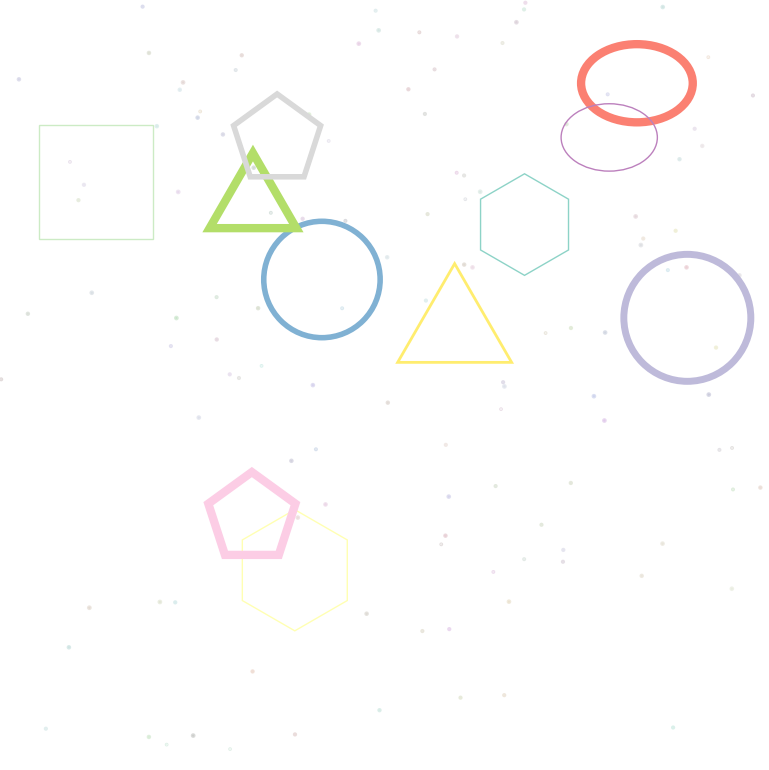[{"shape": "hexagon", "thickness": 0.5, "radius": 0.33, "center": [0.681, 0.708]}, {"shape": "hexagon", "thickness": 0.5, "radius": 0.39, "center": [0.383, 0.259]}, {"shape": "circle", "thickness": 2.5, "radius": 0.41, "center": [0.893, 0.587]}, {"shape": "oval", "thickness": 3, "radius": 0.36, "center": [0.827, 0.892]}, {"shape": "circle", "thickness": 2, "radius": 0.38, "center": [0.418, 0.637]}, {"shape": "triangle", "thickness": 3, "radius": 0.33, "center": [0.329, 0.736]}, {"shape": "pentagon", "thickness": 3, "radius": 0.3, "center": [0.327, 0.327]}, {"shape": "pentagon", "thickness": 2, "radius": 0.3, "center": [0.36, 0.818]}, {"shape": "oval", "thickness": 0.5, "radius": 0.31, "center": [0.791, 0.822]}, {"shape": "square", "thickness": 0.5, "radius": 0.37, "center": [0.125, 0.764]}, {"shape": "triangle", "thickness": 1, "radius": 0.43, "center": [0.59, 0.572]}]